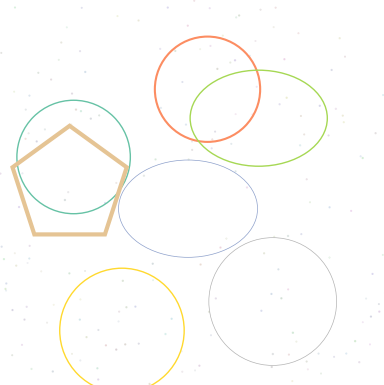[{"shape": "circle", "thickness": 1, "radius": 0.74, "center": [0.191, 0.592]}, {"shape": "circle", "thickness": 1.5, "radius": 0.68, "center": [0.539, 0.768]}, {"shape": "oval", "thickness": 0.5, "radius": 0.9, "center": [0.488, 0.458]}, {"shape": "oval", "thickness": 1, "radius": 0.89, "center": [0.672, 0.693]}, {"shape": "circle", "thickness": 1, "radius": 0.81, "center": [0.317, 0.142]}, {"shape": "pentagon", "thickness": 3, "radius": 0.78, "center": [0.181, 0.517]}, {"shape": "circle", "thickness": 0.5, "radius": 0.83, "center": [0.708, 0.217]}]